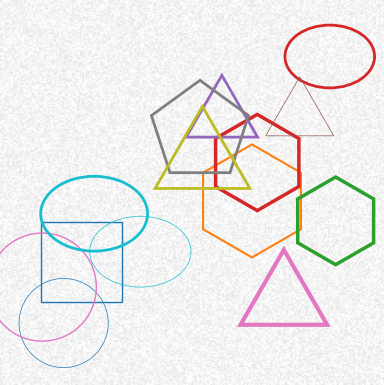[{"shape": "circle", "thickness": 0.5, "radius": 0.58, "center": [0.165, 0.161]}, {"shape": "square", "thickness": 1, "radius": 0.52, "center": [0.211, 0.319]}, {"shape": "hexagon", "thickness": 1.5, "radius": 0.73, "center": [0.655, 0.478]}, {"shape": "hexagon", "thickness": 2.5, "radius": 0.57, "center": [0.872, 0.426]}, {"shape": "hexagon", "thickness": 2.5, "radius": 0.62, "center": [0.668, 0.578]}, {"shape": "oval", "thickness": 2, "radius": 0.58, "center": [0.857, 0.853]}, {"shape": "triangle", "thickness": 2, "radius": 0.53, "center": [0.576, 0.697]}, {"shape": "triangle", "thickness": 0.5, "radius": 0.51, "center": [0.779, 0.698]}, {"shape": "triangle", "thickness": 3, "radius": 0.65, "center": [0.737, 0.221]}, {"shape": "circle", "thickness": 1, "radius": 0.7, "center": [0.11, 0.254]}, {"shape": "pentagon", "thickness": 2, "radius": 0.66, "center": [0.519, 0.659]}, {"shape": "triangle", "thickness": 2, "radius": 0.71, "center": [0.526, 0.582]}, {"shape": "oval", "thickness": 2, "radius": 0.69, "center": [0.244, 0.445]}, {"shape": "oval", "thickness": 0.5, "radius": 0.66, "center": [0.365, 0.346]}]